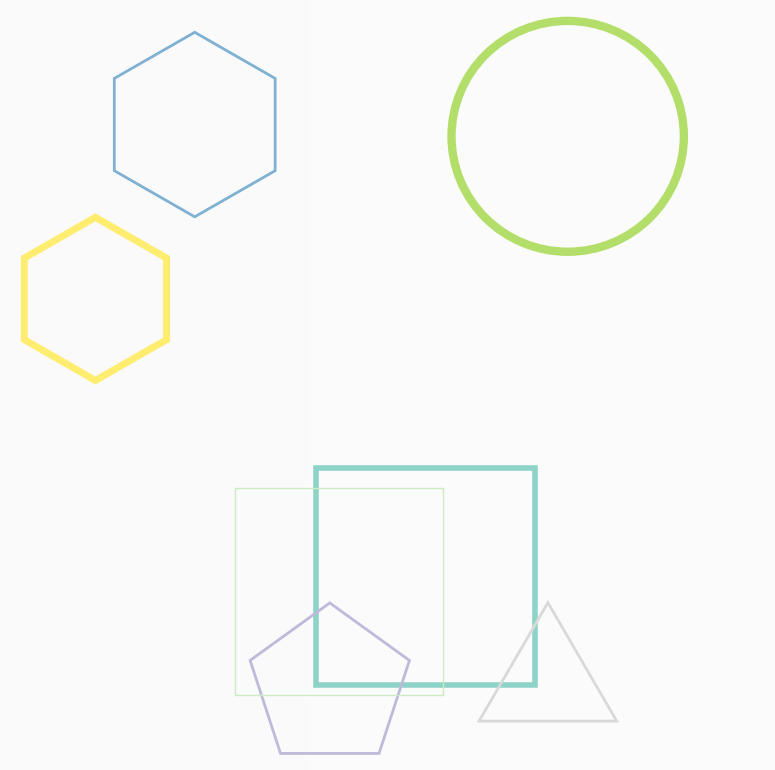[{"shape": "square", "thickness": 2, "radius": 0.71, "center": [0.549, 0.251]}, {"shape": "pentagon", "thickness": 1, "radius": 0.54, "center": [0.426, 0.109]}, {"shape": "hexagon", "thickness": 1, "radius": 0.6, "center": [0.251, 0.838]}, {"shape": "circle", "thickness": 3, "radius": 0.75, "center": [0.733, 0.823]}, {"shape": "triangle", "thickness": 1, "radius": 0.51, "center": [0.707, 0.115]}, {"shape": "square", "thickness": 0.5, "radius": 0.67, "center": [0.437, 0.231]}, {"shape": "hexagon", "thickness": 2.5, "radius": 0.53, "center": [0.123, 0.612]}]